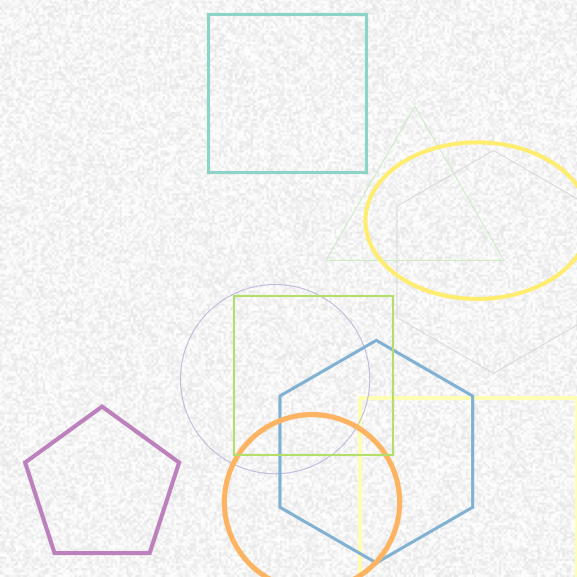[{"shape": "square", "thickness": 1.5, "radius": 0.68, "center": [0.496, 0.838]}, {"shape": "square", "thickness": 2, "radius": 0.94, "center": [0.811, 0.122]}, {"shape": "circle", "thickness": 0.5, "radius": 0.82, "center": [0.476, 0.343]}, {"shape": "hexagon", "thickness": 1.5, "radius": 0.96, "center": [0.652, 0.217]}, {"shape": "circle", "thickness": 2.5, "radius": 0.76, "center": [0.54, 0.129]}, {"shape": "square", "thickness": 1, "radius": 0.69, "center": [0.543, 0.349]}, {"shape": "hexagon", "thickness": 0.5, "radius": 0.96, "center": [0.854, 0.546]}, {"shape": "pentagon", "thickness": 2, "radius": 0.7, "center": [0.177, 0.155]}, {"shape": "triangle", "thickness": 0.5, "radius": 0.89, "center": [0.718, 0.637]}, {"shape": "oval", "thickness": 2, "radius": 0.97, "center": [0.826, 0.617]}]